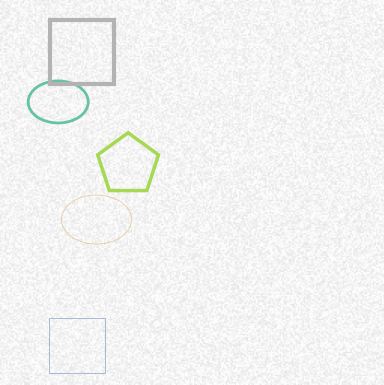[{"shape": "oval", "thickness": 2, "radius": 0.39, "center": [0.151, 0.735]}, {"shape": "square", "thickness": 0.5, "radius": 0.36, "center": [0.2, 0.102]}, {"shape": "pentagon", "thickness": 2.5, "radius": 0.41, "center": [0.333, 0.572]}, {"shape": "oval", "thickness": 0.5, "radius": 0.45, "center": [0.251, 0.43]}, {"shape": "square", "thickness": 3, "radius": 0.42, "center": [0.214, 0.864]}]